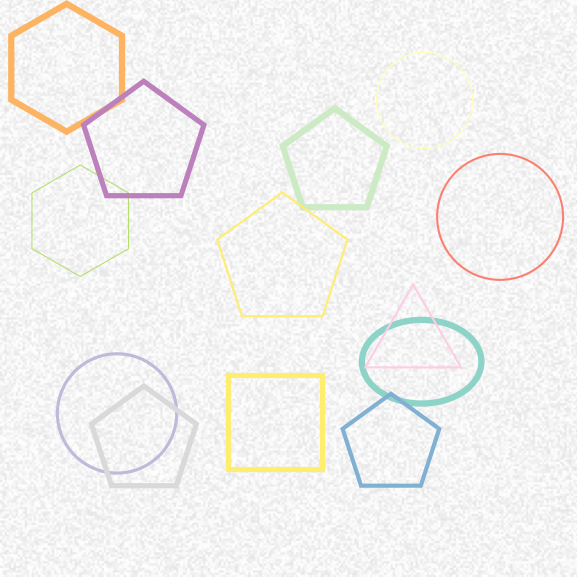[{"shape": "oval", "thickness": 3, "radius": 0.52, "center": [0.73, 0.373]}, {"shape": "circle", "thickness": 0.5, "radius": 0.42, "center": [0.735, 0.825]}, {"shape": "circle", "thickness": 1.5, "radius": 0.52, "center": [0.203, 0.283]}, {"shape": "circle", "thickness": 1, "radius": 0.55, "center": [0.866, 0.624]}, {"shape": "pentagon", "thickness": 2, "radius": 0.44, "center": [0.677, 0.229]}, {"shape": "hexagon", "thickness": 3, "radius": 0.55, "center": [0.115, 0.882]}, {"shape": "hexagon", "thickness": 0.5, "radius": 0.48, "center": [0.139, 0.617]}, {"shape": "triangle", "thickness": 1, "radius": 0.48, "center": [0.715, 0.411]}, {"shape": "pentagon", "thickness": 2.5, "radius": 0.48, "center": [0.249, 0.235]}, {"shape": "pentagon", "thickness": 2.5, "radius": 0.55, "center": [0.249, 0.749]}, {"shape": "pentagon", "thickness": 3, "radius": 0.47, "center": [0.58, 0.717]}, {"shape": "square", "thickness": 2.5, "radius": 0.41, "center": [0.476, 0.268]}, {"shape": "pentagon", "thickness": 1, "radius": 0.59, "center": [0.489, 0.547]}]